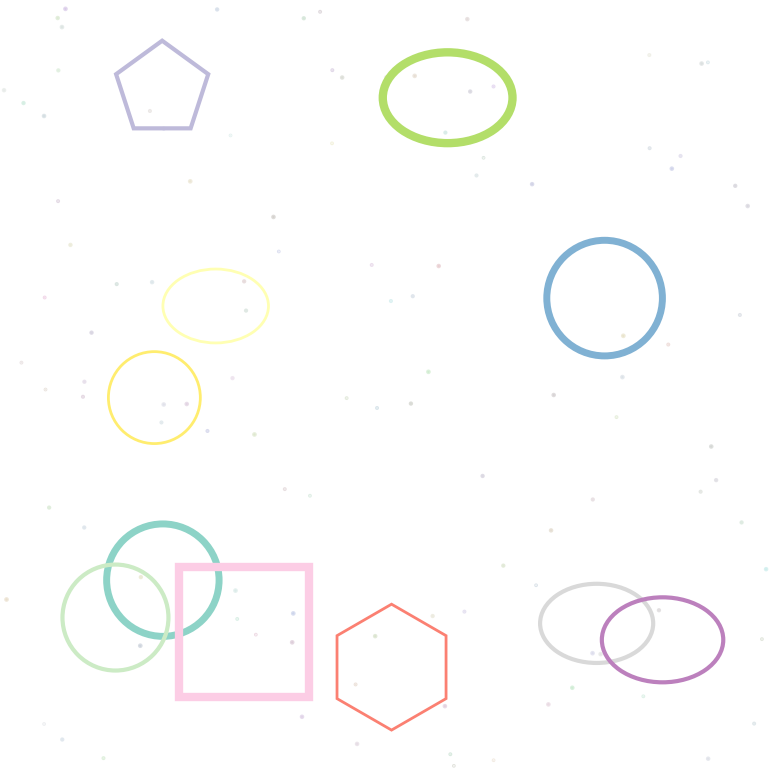[{"shape": "circle", "thickness": 2.5, "radius": 0.37, "center": [0.212, 0.247]}, {"shape": "oval", "thickness": 1, "radius": 0.34, "center": [0.28, 0.603]}, {"shape": "pentagon", "thickness": 1.5, "radius": 0.31, "center": [0.211, 0.884]}, {"shape": "hexagon", "thickness": 1, "radius": 0.41, "center": [0.508, 0.134]}, {"shape": "circle", "thickness": 2.5, "radius": 0.38, "center": [0.785, 0.613]}, {"shape": "oval", "thickness": 3, "radius": 0.42, "center": [0.581, 0.873]}, {"shape": "square", "thickness": 3, "radius": 0.42, "center": [0.317, 0.179]}, {"shape": "oval", "thickness": 1.5, "radius": 0.37, "center": [0.775, 0.19]}, {"shape": "oval", "thickness": 1.5, "radius": 0.39, "center": [0.86, 0.169]}, {"shape": "circle", "thickness": 1.5, "radius": 0.34, "center": [0.15, 0.198]}, {"shape": "circle", "thickness": 1, "radius": 0.3, "center": [0.2, 0.484]}]